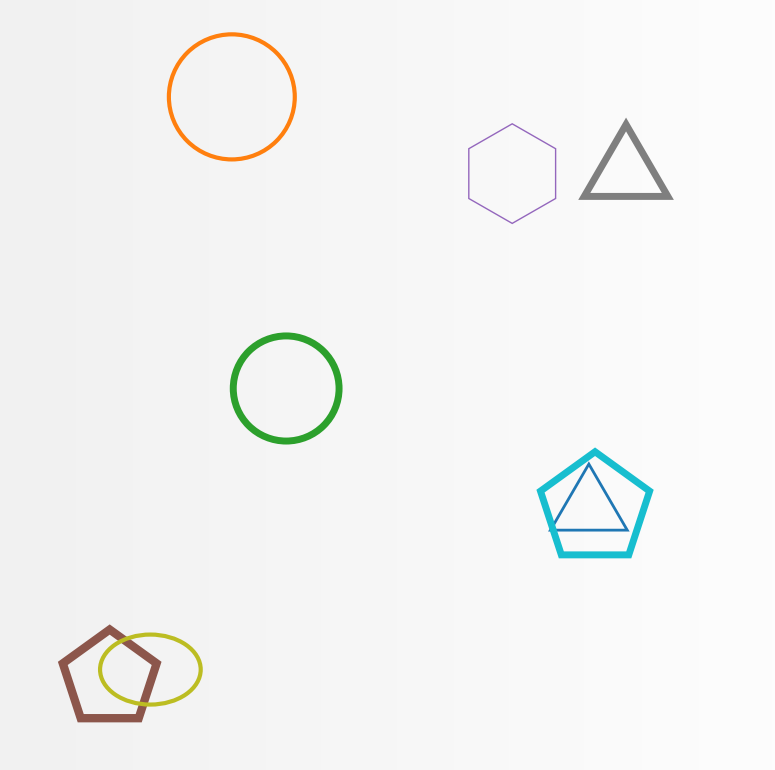[{"shape": "triangle", "thickness": 1, "radius": 0.29, "center": [0.76, 0.34]}, {"shape": "circle", "thickness": 1.5, "radius": 0.41, "center": [0.299, 0.874]}, {"shape": "circle", "thickness": 2.5, "radius": 0.34, "center": [0.369, 0.495]}, {"shape": "hexagon", "thickness": 0.5, "radius": 0.32, "center": [0.661, 0.775]}, {"shape": "pentagon", "thickness": 3, "radius": 0.32, "center": [0.142, 0.119]}, {"shape": "triangle", "thickness": 2.5, "radius": 0.31, "center": [0.808, 0.776]}, {"shape": "oval", "thickness": 1.5, "radius": 0.32, "center": [0.194, 0.13]}, {"shape": "pentagon", "thickness": 2.5, "radius": 0.37, "center": [0.768, 0.339]}]